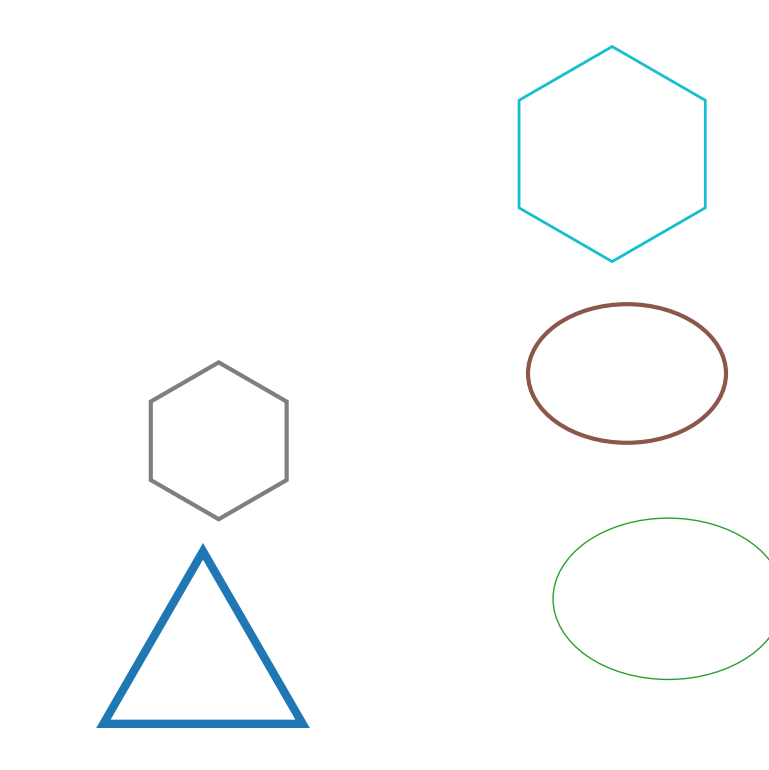[{"shape": "triangle", "thickness": 3, "radius": 0.75, "center": [0.264, 0.135]}, {"shape": "oval", "thickness": 0.5, "radius": 0.75, "center": [0.868, 0.222]}, {"shape": "oval", "thickness": 1.5, "radius": 0.64, "center": [0.814, 0.515]}, {"shape": "hexagon", "thickness": 1.5, "radius": 0.51, "center": [0.284, 0.428]}, {"shape": "hexagon", "thickness": 1, "radius": 0.7, "center": [0.795, 0.8]}]